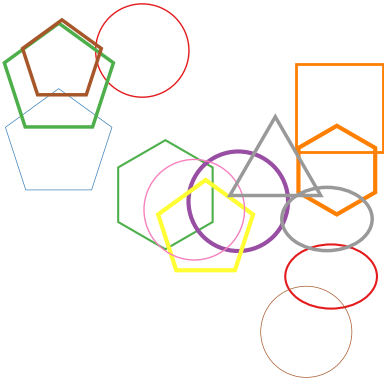[{"shape": "oval", "thickness": 1.5, "radius": 0.6, "center": [0.86, 0.282]}, {"shape": "circle", "thickness": 1, "radius": 0.61, "center": [0.37, 0.869]}, {"shape": "pentagon", "thickness": 0.5, "radius": 0.73, "center": [0.152, 0.624]}, {"shape": "pentagon", "thickness": 2.5, "radius": 0.74, "center": [0.153, 0.791]}, {"shape": "hexagon", "thickness": 1.5, "radius": 0.71, "center": [0.43, 0.494]}, {"shape": "circle", "thickness": 3, "radius": 0.65, "center": [0.619, 0.477]}, {"shape": "square", "thickness": 2, "radius": 0.57, "center": [0.882, 0.719]}, {"shape": "hexagon", "thickness": 3, "radius": 0.58, "center": [0.875, 0.558]}, {"shape": "pentagon", "thickness": 3, "radius": 0.65, "center": [0.534, 0.403]}, {"shape": "pentagon", "thickness": 2.5, "radius": 0.54, "center": [0.161, 0.841]}, {"shape": "circle", "thickness": 0.5, "radius": 0.59, "center": [0.796, 0.138]}, {"shape": "circle", "thickness": 1, "radius": 0.65, "center": [0.505, 0.455]}, {"shape": "triangle", "thickness": 2.5, "radius": 0.68, "center": [0.715, 0.56]}, {"shape": "oval", "thickness": 2.5, "radius": 0.59, "center": [0.849, 0.431]}]